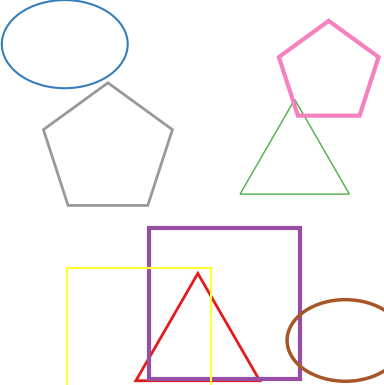[{"shape": "triangle", "thickness": 2, "radius": 0.93, "center": [0.514, 0.104]}, {"shape": "oval", "thickness": 1.5, "radius": 0.82, "center": [0.168, 0.885]}, {"shape": "triangle", "thickness": 1, "radius": 0.82, "center": [0.766, 0.578]}, {"shape": "square", "thickness": 3, "radius": 0.98, "center": [0.583, 0.211]}, {"shape": "square", "thickness": 1.5, "radius": 0.94, "center": [0.361, 0.116]}, {"shape": "oval", "thickness": 2.5, "radius": 0.76, "center": [0.897, 0.116]}, {"shape": "pentagon", "thickness": 3, "radius": 0.68, "center": [0.854, 0.81]}, {"shape": "pentagon", "thickness": 2, "radius": 0.88, "center": [0.28, 0.609]}]